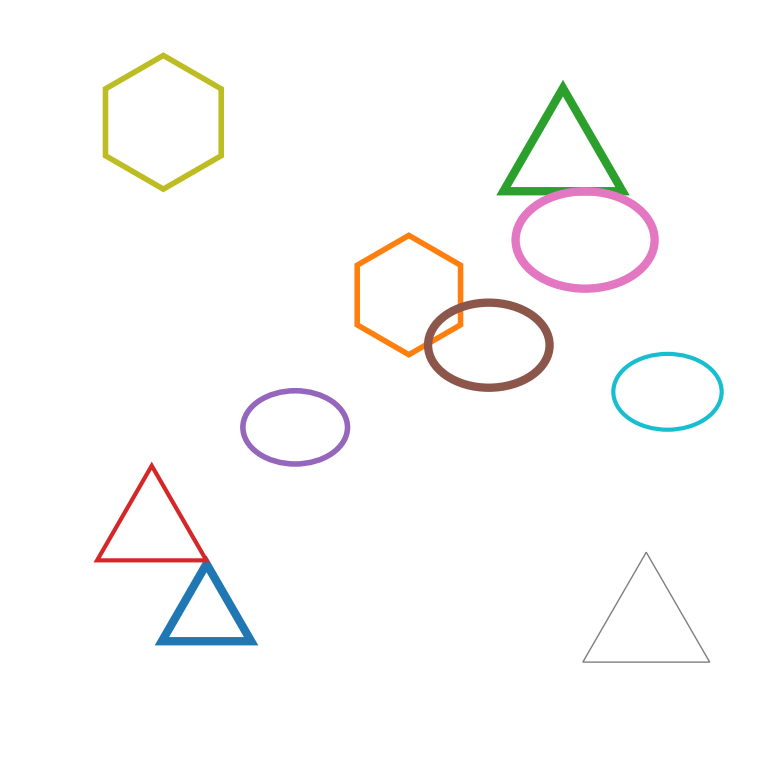[{"shape": "triangle", "thickness": 3, "radius": 0.33, "center": [0.268, 0.201]}, {"shape": "hexagon", "thickness": 2, "radius": 0.39, "center": [0.531, 0.617]}, {"shape": "triangle", "thickness": 3, "radius": 0.45, "center": [0.731, 0.796]}, {"shape": "triangle", "thickness": 1.5, "radius": 0.41, "center": [0.197, 0.313]}, {"shape": "oval", "thickness": 2, "radius": 0.34, "center": [0.383, 0.445]}, {"shape": "oval", "thickness": 3, "radius": 0.39, "center": [0.635, 0.552]}, {"shape": "oval", "thickness": 3, "radius": 0.45, "center": [0.76, 0.688]}, {"shape": "triangle", "thickness": 0.5, "radius": 0.48, "center": [0.839, 0.188]}, {"shape": "hexagon", "thickness": 2, "radius": 0.43, "center": [0.212, 0.841]}, {"shape": "oval", "thickness": 1.5, "radius": 0.35, "center": [0.867, 0.491]}]